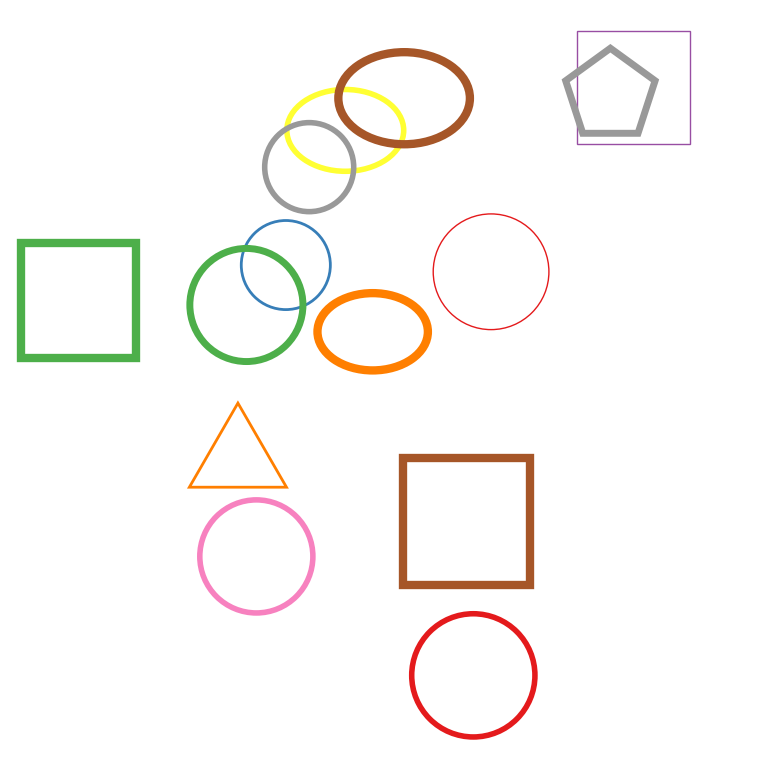[{"shape": "circle", "thickness": 2, "radius": 0.4, "center": [0.615, 0.123]}, {"shape": "circle", "thickness": 0.5, "radius": 0.38, "center": [0.638, 0.647]}, {"shape": "circle", "thickness": 1, "radius": 0.29, "center": [0.371, 0.656]}, {"shape": "square", "thickness": 3, "radius": 0.37, "center": [0.102, 0.609]}, {"shape": "circle", "thickness": 2.5, "radius": 0.37, "center": [0.32, 0.604]}, {"shape": "square", "thickness": 0.5, "radius": 0.37, "center": [0.823, 0.886]}, {"shape": "oval", "thickness": 3, "radius": 0.36, "center": [0.484, 0.569]}, {"shape": "triangle", "thickness": 1, "radius": 0.36, "center": [0.309, 0.404]}, {"shape": "oval", "thickness": 2, "radius": 0.38, "center": [0.448, 0.831]}, {"shape": "oval", "thickness": 3, "radius": 0.43, "center": [0.525, 0.872]}, {"shape": "square", "thickness": 3, "radius": 0.41, "center": [0.606, 0.322]}, {"shape": "circle", "thickness": 2, "radius": 0.37, "center": [0.333, 0.277]}, {"shape": "circle", "thickness": 2, "radius": 0.29, "center": [0.402, 0.783]}, {"shape": "pentagon", "thickness": 2.5, "radius": 0.31, "center": [0.793, 0.876]}]